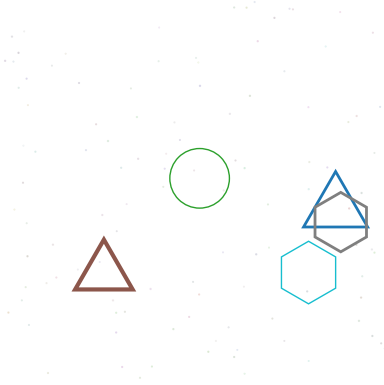[{"shape": "triangle", "thickness": 2, "radius": 0.48, "center": [0.872, 0.458]}, {"shape": "circle", "thickness": 1, "radius": 0.39, "center": [0.519, 0.537]}, {"shape": "triangle", "thickness": 3, "radius": 0.43, "center": [0.27, 0.291]}, {"shape": "hexagon", "thickness": 2, "radius": 0.39, "center": [0.885, 0.423]}, {"shape": "hexagon", "thickness": 1, "radius": 0.41, "center": [0.801, 0.292]}]